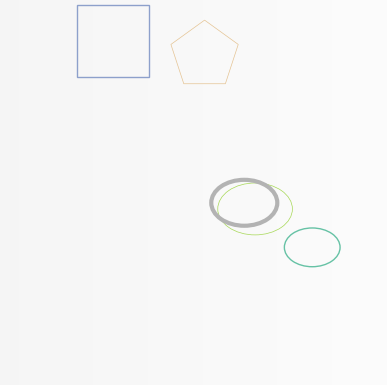[{"shape": "oval", "thickness": 1, "radius": 0.36, "center": [0.806, 0.358]}, {"shape": "square", "thickness": 1, "radius": 0.46, "center": [0.292, 0.893]}, {"shape": "oval", "thickness": 0.5, "radius": 0.48, "center": [0.658, 0.457]}, {"shape": "pentagon", "thickness": 0.5, "radius": 0.46, "center": [0.528, 0.856]}, {"shape": "oval", "thickness": 3, "radius": 0.43, "center": [0.63, 0.473]}]